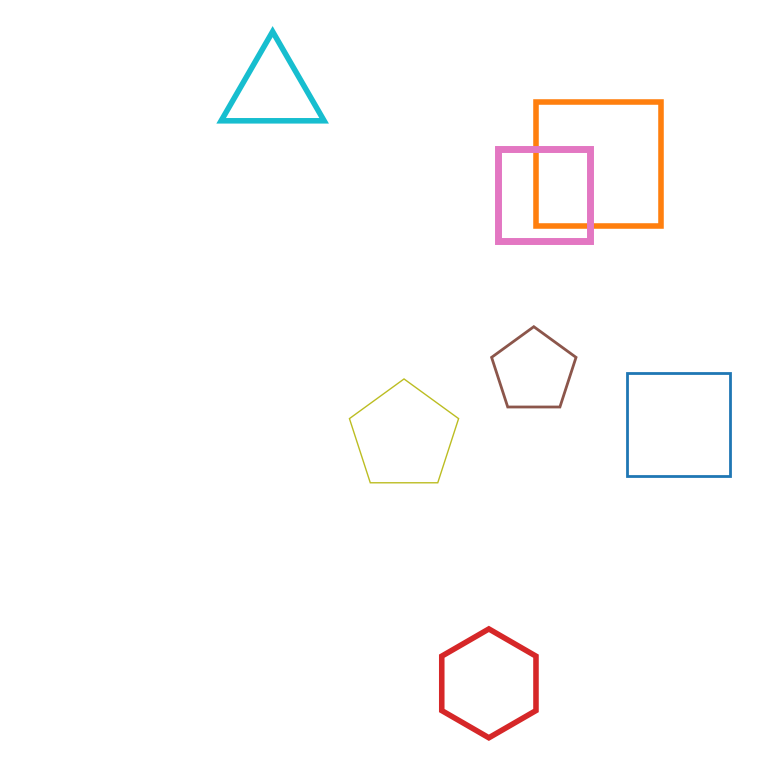[{"shape": "square", "thickness": 1, "radius": 0.33, "center": [0.881, 0.449]}, {"shape": "square", "thickness": 2, "radius": 0.4, "center": [0.777, 0.787]}, {"shape": "hexagon", "thickness": 2, "radius": 0.35, "center": [0.635, 0.113]}, {"shape": "pentagon", "thickness": 1, "radius": 0.29, "center": [0.693, 0.518]}, {"shape": "square", "thickness": 2.5, "radius": 0.3, "center": [0.707, 0.747]}, {"shape": "pentagon", "thickness": 0.5, "radius": 0.37, "center": [0.525, 0.433]}, {"shape": "triangle", "thickness": 2, "radius": 0.39, "center": [0.354, 0.882]}]